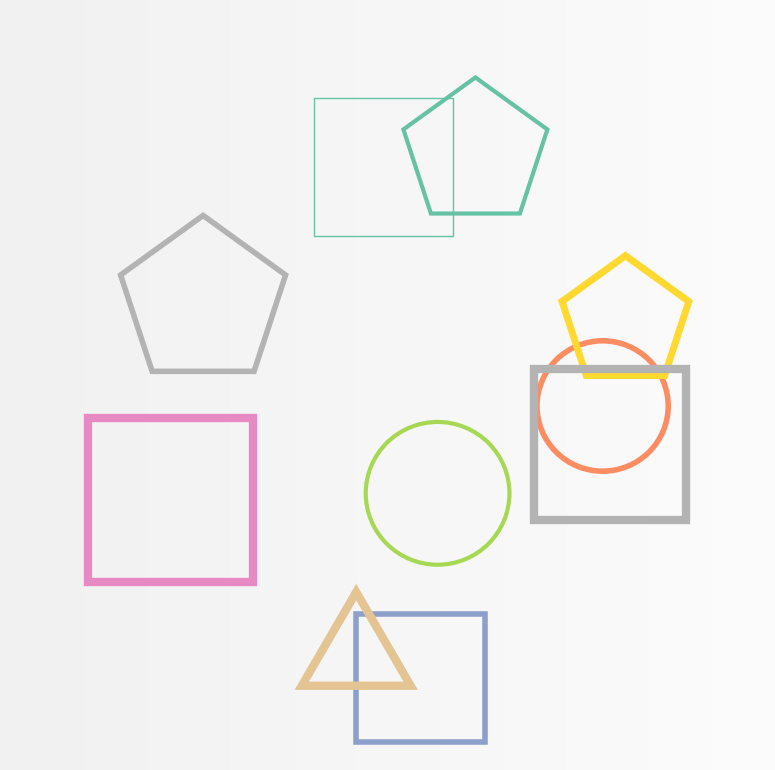[{"shape": "square", "thickness": 0.5, "radius": 0.45, "center": [0.495, 0.783]}, {"shape": "pentagon", "thickness": 1.5, "radius": 0.49, "center": [0.613, 0.802]}, {"shape": "circle", "thickness": 2, "radius": 0.42, "center": [0.778, 0.473]}, {"shape": "square", "thickness": 2, "radius": 0.42, "center": [0.543, 0.12]}, {"shape": "square", "thickness": 3, "radius": 0.53, "center": [0.22, 0.35]}, {"shape": "circle", "thickness": 1.5, "radius": 0.46, "center": [0.565, 0.359]}, {"shape": "pentagon", "thickness": 2.5, "radius": 0.43, "center": [0.807, 0.582]}, {"shape": "triangle", "thickness": 3, "radius": 0.41, "center": [0.46, 0.15]}, {"shape": "square", "thickness": 3, "radius": 0.49, "center": [0.787, 0.423]}, {"shape": "pentagon", "thickness": 2, "radius": 0.56, "center": [0.262, 0.608]}]